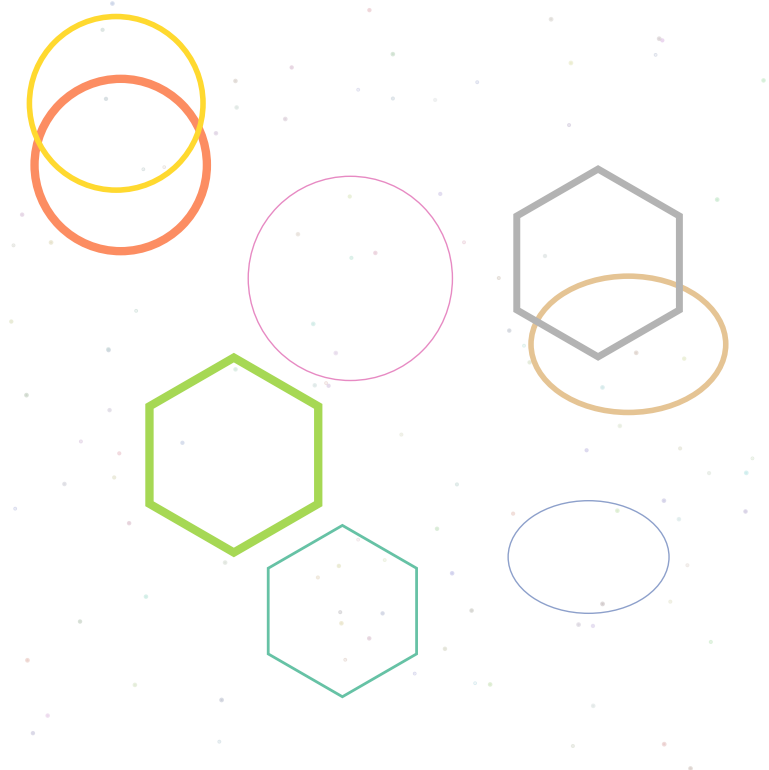[{"shape": "hexagon", "thickness": 1, "radius": 0.56, "center": [0.445, 0.206]}, {"shape": "circle", "thickness": 3, "radius": 0.56, "center": [0.157, 0.786]}, {"shape": "oval", "thickness": 0.5, "radius": 0.52, "center": [0.764, 0.277]}, {"shape": "circle", "thickness": 0.5, "radius": 0.66, "center": [0.455, 0.638]}, {"shape": "hexagon", "thickness": 3, "radius": 0.63, "center": [0.304, 0.409]}, {"shape": "circle", "thickness": 2, "radius": 0.56, "center": [0.151, 0.866]}, {"shape": "oval", "thickness": 2, "radius": 0.63, "center": [0.816, 0.553]}, {"shape": "hexagon", "thickness": 2.5, "radius": 0.61, "center": [0.777, 0.658]}]